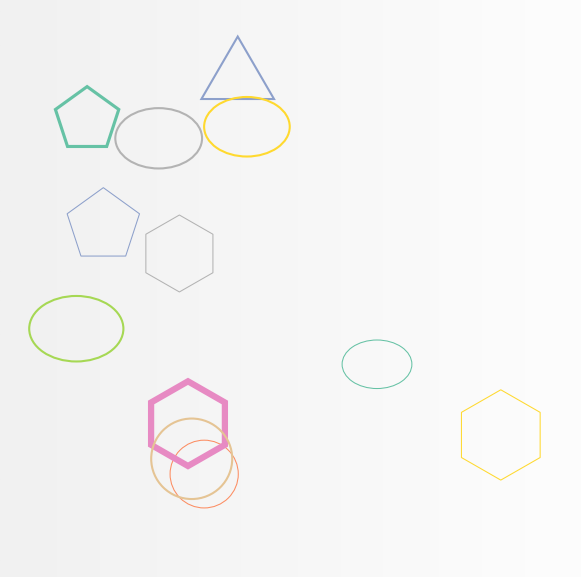[{"shape": "oval", "thickness": 0.5, "radius": 0.3, "center": [0.649, 0.368]}, {"shape": "pentagon", "thickness": 1.5, "radius": 0.29, "center": [0.15, 0.792]}, {"shape": "circle", "thickness": 0.5, "radius": 0.29, "center": [0.351, 0.178]}, {"shape": "triangle", "thickness": 1, "radius": 0.36, "center": [0.409, 0.864]}, {"shape": "pentagon", "thickness": 0.5, "radius": 0.33, "center": [0.178, 0.609]}, {"shape": "hexagon", "thickness": 3, "radius": 0.37, "center": [0.323, 0.266]}, {"shape": "oval", "thickness": 1, "radius": 0.41, "center": [0.131, 0.43]}, {"shape": "hexagon", "thickness": 0.5, "radius": 0.39, "center": [0.862, 0.246]}, {"shape": "oval", "thickness": 1, "radius": 0.37, "center": [0.425, 0.78]}, {"shape": "circle", "thickness": 1, "radius": 0.35, "center": [0.33, 0.205]}, {"shape": "oval", "thickness": 1, "radius": 0.37, "center": [0.273, 0.76]}, {"shape": "hexagon", "thickness": 0.5, "radius": 0.33, "center": [0.309, 0.56]}]